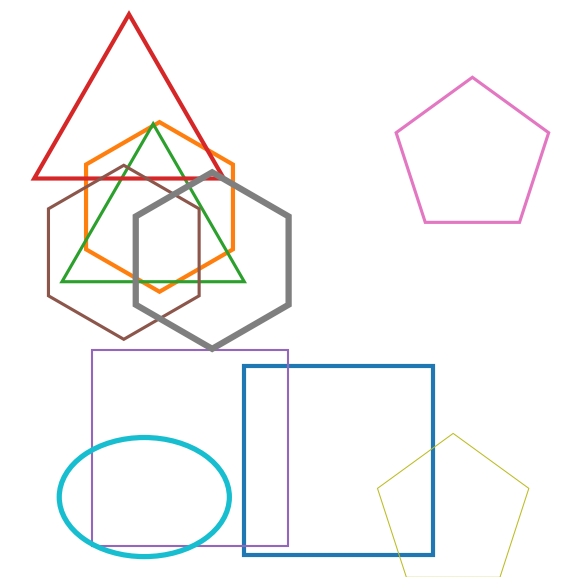[{"shape": "square", "thickness": 2, "radius": 0.82, "center": [0.586, 0.202]}, {"shape": "hexagon", "thickness": 2, "radius": 0.73, "center": [0.276, 0.641]}, {"shape": "triangle", "thickness": 1.5, "radius": 0.91, "center": [0.265, 0.602]}, {"shape": "triangle", "thickness": 2, "radius": 0.95, "center": [0.223, 0.785]}, {"shape": "square", "thickness": 1, "radius": 0.85, "center": [0.329, 0.223]}, {"shape": "hexagon", "thickness": 1.5, "radius": 0.75, "center": [0.214, 0.562]}, {"shape": "pentagon", "thickness": 1.5, "radius": 0.69, "center": [0.818, 0.726]}, {"shape": "hexagon", "thickness": 3, "radius": 0.76, "center": [0.367, 0.548]}, {"shape": "pentagon", "thickness": 0.5, "radius": 0.69, "center": [0.785, 0.111]}, {"shape": "oval", "thickness": 2.5, "radius": 0.74, "center": [0.25, 0.138]}]